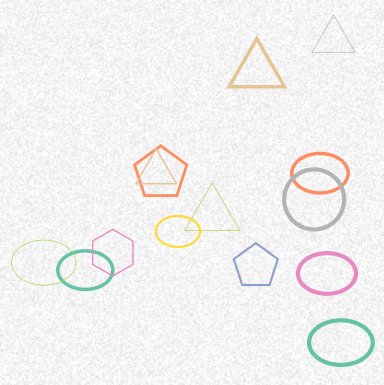[{"shape": "oval", "thickness": 3, "radius": 0.41, "center": [0.885, 0.11]}, {"shape": "oval", "thickness": 2.5, "radius": 0.36, "center": [0.222, 0.298]}, {"shape": "pentagon", "thickness": 2, "radius": 0.36, "center": [0.417, 0.55]}, {"shape": "oval", "thickness": 2.5, "radius": 0.37, "center": [0.831, 0.55]}, {"shape": "pentagon", "thickness": 1.5, "radius": 0.3, "center": [0.665, 0.308]}, {"shape": "hexagon", "thickness": 1, "radius": 0.3, "center": [0.293, 0.344]}, {"shape": "oval", "thickness": 3, "radius": 0.38, "center": [0.849, 0.29]}, {"shape": "triangle", "thickness": 0.5, "radius": 0.41, "center": [0.551, 0.442]}, {"shape": "oval", "thickness": 0.5, "radius": 0.42, "center": [0.114, 0.318]}, {"shape": "oval", "thickness": 1.5, "radius": 0.29, "center": [0.462, 0.399]}, {"shape": "triangle", "thickness": 2.5, "radius": 0.42, "center": [0.667, 0.816]}, {"shape": "triangle", "thickness": 1, "radius": 0.3, "center": [0.406, 0.553]}, {"shape": "triangle", "thickness": 0.5, "radius": 0.32, "center": [0.867, 0.897]}, {"shape": "circle", "thickness": 3, "radius": 0.39, "center": [0.816, 0.482]}]